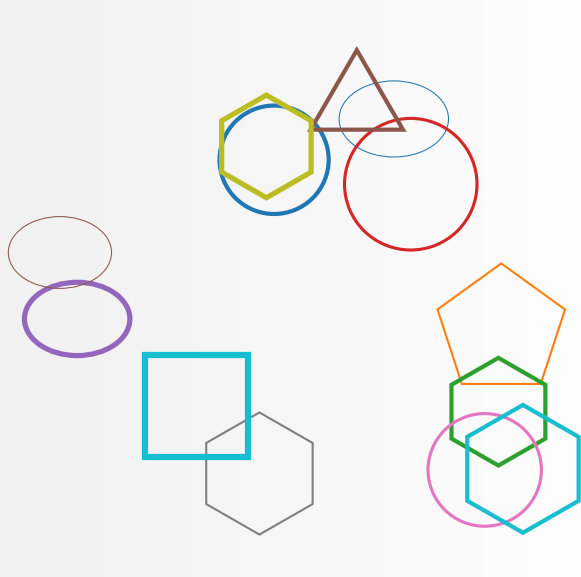[{"shape": "circle", "thickness": 2, "radius": 0.47, "center": [0.472, 0.722]}, {"shape": "oval", "thickness": 0.5, "radius": 0.47, "center": [0.677, 0.793]}, {"shape": "pentagon", "thickness": 1, "radius": 0.58, "center": [0.862, 0.428]}, {"shape": "hexagon", "thickness": 2, "radius": 0.47, "center": [0.857, 0.286]}, {"shape": "circle", "thickness": 1.5, "radius": 0.57, "center": [0.707, 0.68]}, {"shape": "oval", "thickness": 2.5, "radius": 0.45, "center": [0.133, 0.447]}, {"shape": "triangle", "thickness": 2, "radius": 0.46, "center": [0.614, 0.82]}, {"shape": "oval", "thickness": 0.5, "radius": 0.44, "center": [0.103, 0.562]}, {"shape": "circle", "thickness": 1.5, "radius": 0.49, "center": [0.834, 0.185]}, {"shape": "hexagon", "thickness": 1, "radius": 0.53, "center": [0.446, 0.179]}, {"shape": "hexagon", "thickness": 2.5, "radius": 0.44, "center": [0.458, 0.746]}, {"shape": "square", "thickness": 3, "radius": 0.44, "center": [0.338, 0.296]}, {"shape": "hexagon", "thickness": 2, "radius": 0.55, "center": [0.9, 0.187]}]